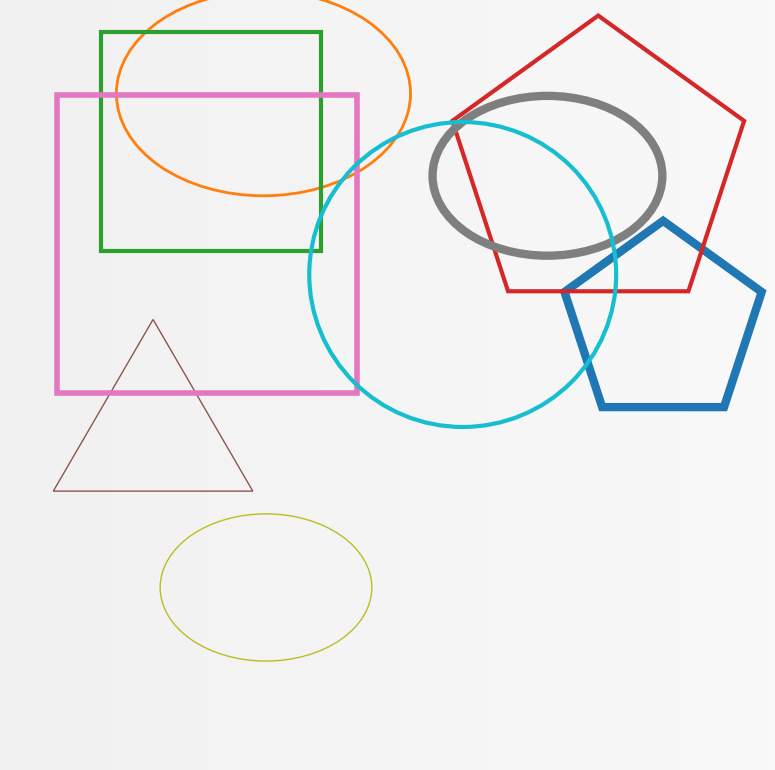[{"shape": "pentagon", "thickness": 3, "radius": 0.67, "center": [0.856, 0.579]}, {"shape": "oval", "thickness": 1, "radius": 0.95, "center": [0.34, 0.879]}, {"shape": "square", "thickness": 1.5, "radius": 0.71, "center": [0.272, 0.816]}, {"shape": "pentagon", "thickness": 1.5, "radius": 0.99, "center": [0.772, 0.782]}, {"shape": "triangle", "thickness": 0.5, "radius": 0.74, "center": [0.197, 0.436]}, {"shape": "square", "thickness": 2, "radius": 0.97, "center": [0.268, 0.683]}, {"shape": "oval", "thickness": 3, "radius": 0.74, "center": [0.706, 0.772]}, {"shape": "oval", "thickness": 0.5, "radius": 0.68, "center": [0.343, 0.237]}, {"shape": "circle", "thickness": 1.5, "radius": 0.99, "center": [0.597, 0.644]}]